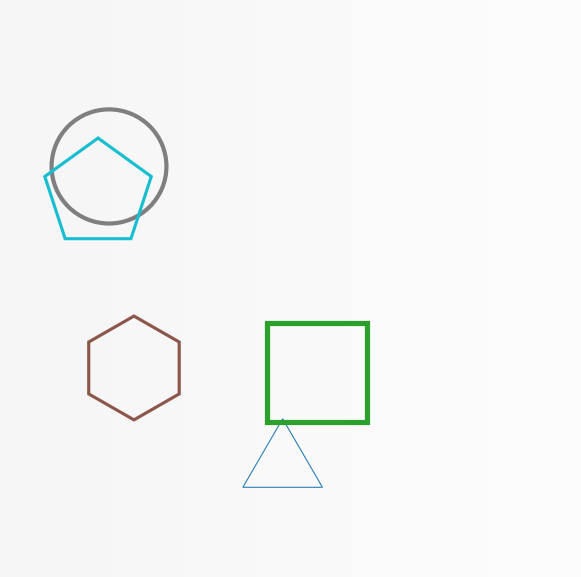[{"shape": "triangle", "thickness": 0.5, "radius": 0.4, "center": [0.486, 0.195]}, {"shape": "square", "thickness": 2.5, "radius": 0.43, "center": [0.545, 0.354]}, {"shape": "hexagon", "thickness": 1.5, "radius": 0.45, "center": [0.23, 0.362]}, {"shape": "circle", "thickness": 2, "radius": 0.49, "center": [0.188, 0.711]}, {"shape": "pentagon", "thickness": 1.5, "radius": 0.48, "center": [0.169, 0.664]}]